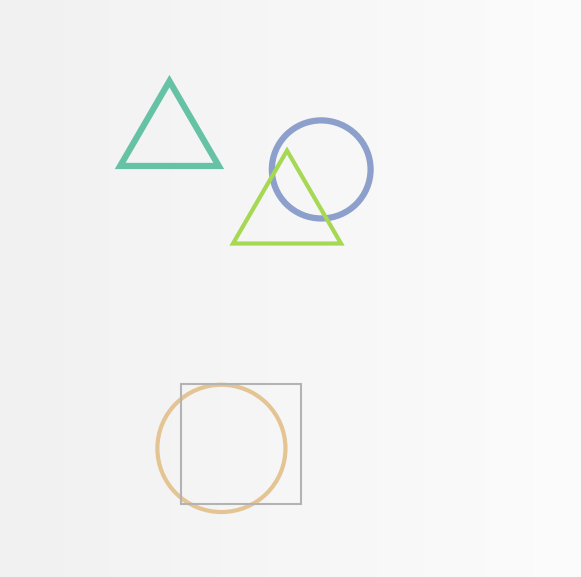[{"shape": "triangle", "thickness": 3, "radius": 0.49, "center": [0.292, 0.761]}, {"shape": "circle", "thickness": 3, "radius": 0.42, "center": [0.553, 0.706]}, {"shape": "triangle", "thickness": 2, "radius": 0.54, "center": [0.494, 0.631]}, {"shape": "circle", "thickness": 2, "radius": 0.55, "center": [0.381, 0.223]}, {"shape": "square", "thickness": 1, "radius": 0.52, "center": [0.414, 0.23]}]